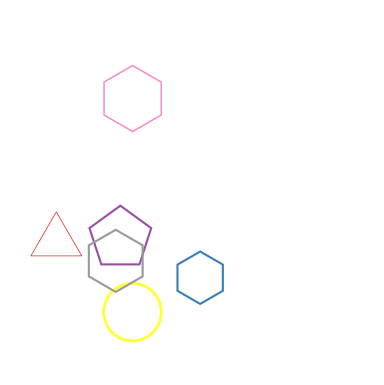[{"shape": "triangle", "thickness": 0.5, "radius": 0.38, "center": [0.146, 0.373]}, {"shape": "hexagon", "thickness": 1.5, "radius": 0.34, "center": [0.52, 0.279]}, {"shape": "pentagon", "thickness": 1.5, "radius": 0.42, "center": [0.313, 0.381]}, {"shape": "circle", "thickness": 2, "radius": 0.37, "center": [0.344, 0.189]}, {"shape": "hexagon", "thickness": 1, "radius": 0.43, "center": [0.344, 0.744]}, {"shape": "hexagon", "thickness": 1.5, "radius": 0.4, "center": [0.301, 0.322]}]